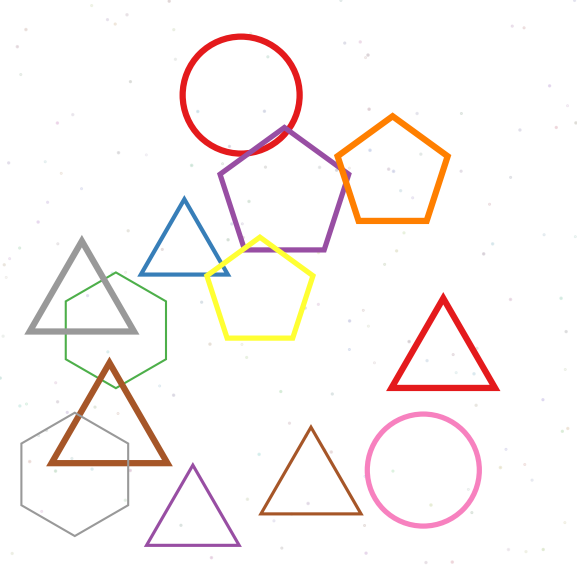[{"shape": "circle", "thickness": 3, "radius": 0.51, "center": [0.418, 0.834]}, {"shape": "triangle", "thickness": 3, "radius": 0.52, "center": [0.768, 0.379]}, {"shape": "triangle", "thickness": 2, "radius": 0.43, "center": [0.319, 0.567]}, {"shape": "hexagon", "thickness": 1, "radius": 0.5, "center": [0.201, 0.427]}, {"shape": "pentagon", "thickness": 2.5, "radius": 0.59, "center": [0.492, 0.661]}, {"shape": "triangle", "thickness": 1.5, "radius": 0.46, "center": [0.334, 0.101]}, {"shape": "pentagon", "thickness": 3, "radius": 0.5, "center": [0.68, 0.698]}, {"shape": "pentagon", "thickness": 2.5, "radius": 0.48, "center": [0.45, 0.492]}, {"shape": "triangle", "thickness": 3, "radius": 0.58, "center": [0.19, 0.255]}, {"shape": "triangle", "thickness": 1.5, "radius": 0.5, "center": [0.538, 0.159]}, {"shape": "circle", "thickness": 2.5, "radius": 0.48, "center": [0.733, 0.185]}, {"shape": "hexagon", "thickness": 1, "radius": 0.53, "center": [0.129, 0.178]}, {"shape": "triangle", "thickness": 3, "radius": 0.52, "center": [0.142, 0.477]}]